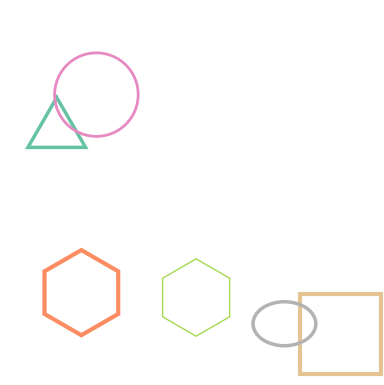[{"shape": "triangle", "thickness": 2.5, "radius": 0.43, "center": [0.147, 0.66]}, {"shape": "hexagon", "thickness": 3, "radius": 0.55, "center": [0.211, 0.24]}, {"shape": "circle", "thickness": 2, "radius": 0.54, "center": [0.25, 0.754]}, {"shape": "hexagon", "thickness": 1, "radius": 0.5, "center": [0.509, 0.227]}, {"shape": "square", "thickness": 3, "radius": 0.52, "center": [0.885, 0.133]}, {"shape": "oval", "thickness": 2.5, "radius": 0.41, "center": [0.739, 0.159]}]